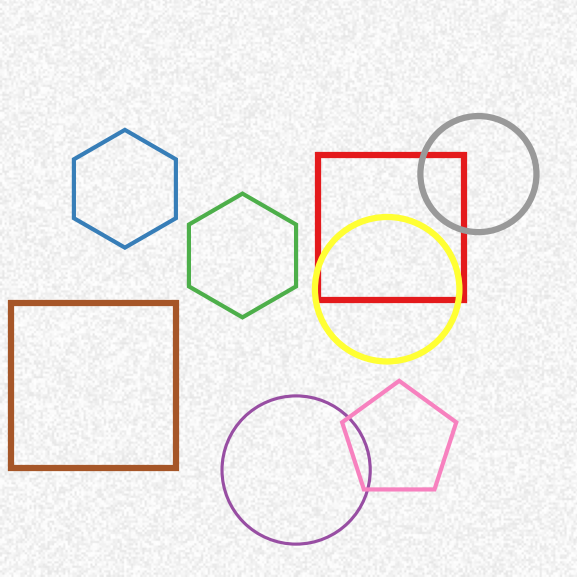[{"shape": "square", "thickness": 3, "radius": 0.63, "center": [0.677, 0.605]}, {"shape": "hexagon", "thickness": 2, "radius": 0.51, "center": [0.216, 0.672]}, {"shape": "hexagon", "thickness": 2, "radius": 0.54, "center": [0.42, 0.557]}, {"shape": "circle", "thickness": 1.5, "radius": 0.64, "center": [0.513, 0.185]}, {"shape": "circle", "thickness": 3, "radius": 0.63, "center": [0.67, 0.498]}, {"shape": "square", "thickness": 3, "radius": 0.72, "center": [0.162, 0.332]}, {"shape": "pentagon", "thickness": 2, "radius": 0.52, "center": [0.691, 0.236]}, {"shape": "circle", "thickness": 3, "radius": 0.5, "center": [0.828, 0.698]}]